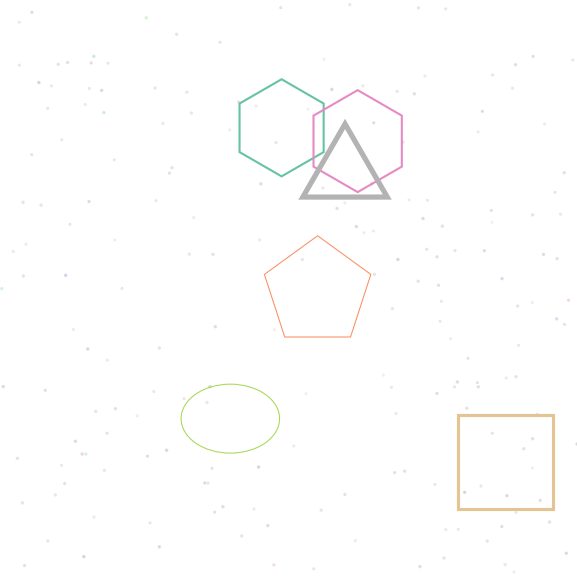[{"shape": "hexagon", "thickness": 1, "radius": 0.42, "center": [0.488, 0.778]}, {"shape": "pentagon", "thickness": 0.5, "radius": 0.48, "center": [0.55, 0.494]}, {"shape": "hexagon", "thickness": 1, "radius": 0.44, "center": [0.619, 0.755]}, {"shape": "oval", "thickness": 0.5, "radius": 0.43, "center": [0.399, 0.274]}, {"shape": "square", "thickness": 1.5, "radius": 0.41, "center": [0.875, 0.199]}, {"shape": "triangle", "thickness": 2.5, "radius": 0.42, "center": [0.597, 0.7]}]